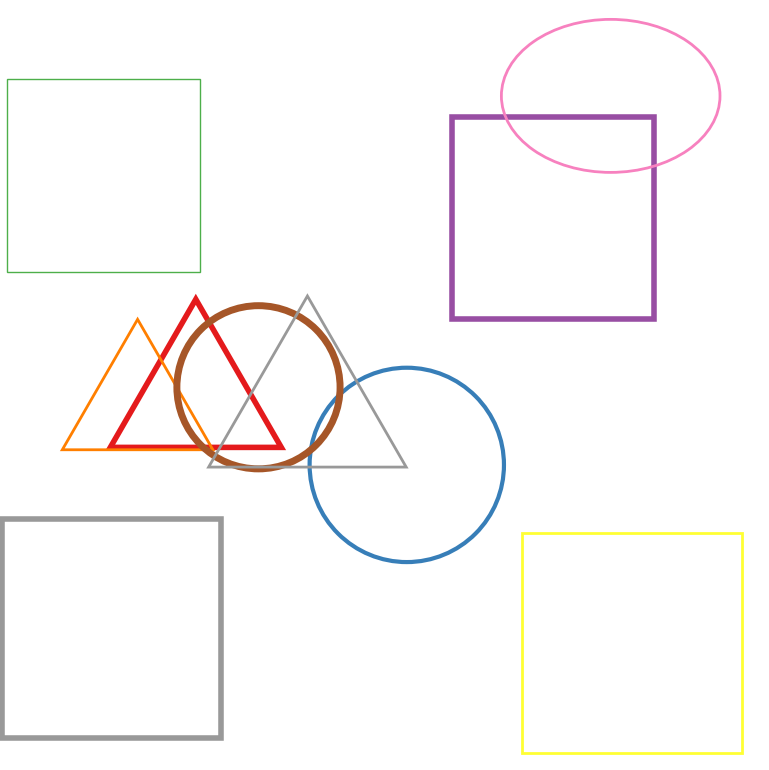[{"shape": "triangle", "thickness": 2, "radius": 0.64, "center": [0.254, 0.483]}, {"shape": "circle", "thickness": 1.5, "radius": 0.63, "center": [0.528, 0.396]}, {"shape": "square", "thickness": 0.5, "radius": 0.63, "center": [0.134, 0.772]}, {"shape": "square", "thickness": 2, "radius": 0.66, "center": [0.718, 0.717]}, {"shape": "triangle", "thickness": 1, "radius": 0.56, "center": [0.179, 0.472]}, {"shape": "square", "thickness": 1, "radius": 0.72, "center": [0.821, 0.165]}, {"shape": "circle", "thickness": 2.5, "radius": 0.53, "center": [0.336, 0.497]}, {"shape": "oval", "thickness": 1, "radius": 0.71, "center": [0.793, 0.875]}, {"shape": "square", "thickness": 2, "radius": 0.71, "center": [0.145, 0.184]}, {"shape": "triangle", "thickness": 1, "radius": 0.74, "center": [0.399, 0.467]}]